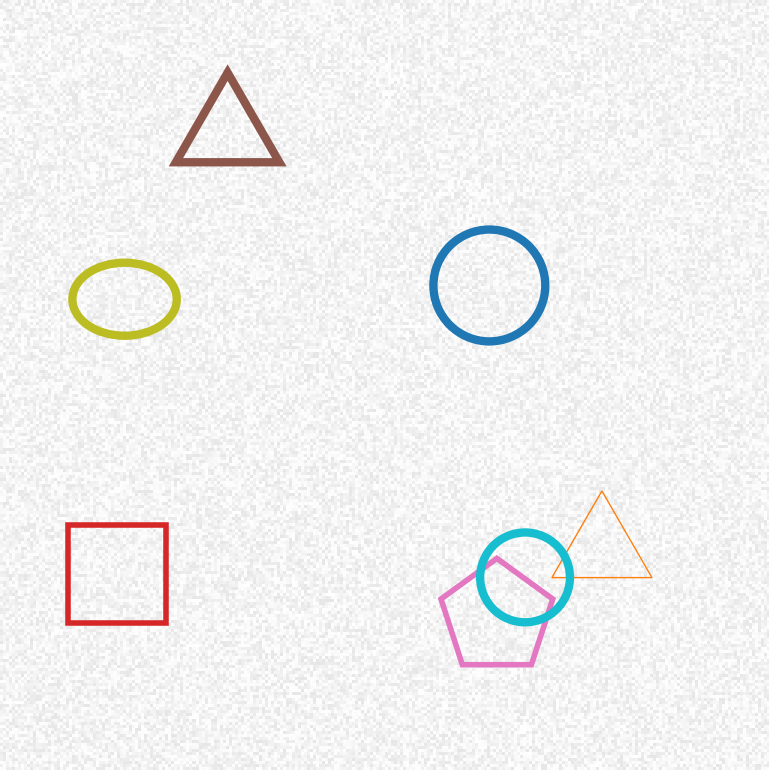[{"shape": "circle", "thickness": 3, "radius": 0.36, "center": [0.636, 0.629]}, {"shape": "triangle", "thickness": 0.5, "radius": 0.38, "center": [0.782, 0.287]}, {"shape": "square", "thickness": 2, "radius": 0.32, "center": [0.152, 0.254]}, {"shape": "triangle", "thickness": 3, "radius": 0.39, "center": [0.296, 0.828]}, {"shape": "pentagon", "thickness": 2, "radius": 0.38, "center": [0.645, 0.198]}, {"shape": "oval", "thickness": 3, "radius": 0.34, "center": [0.162, 0.611]}, {"shape": "circle", "thickness": 3, "radius": 0.29, "center": [0.682, 0.25]}]